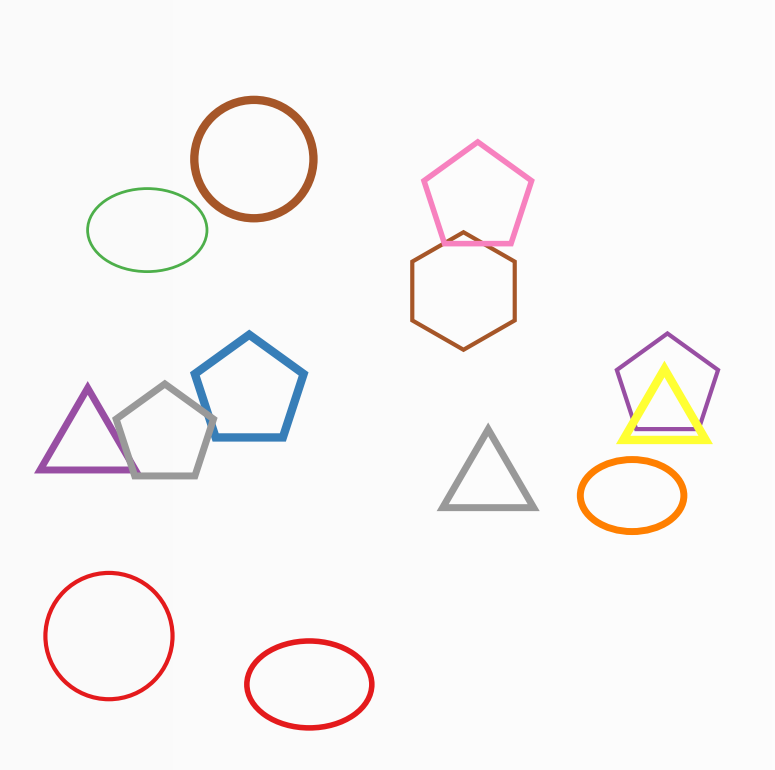[{"shape": "circle", "thickness": 1.5, "radius": 0.41, "center": [0.141, 0.174]}, {"shape": "oval", "thickness": 2, "radius": 0.4, "center": [0.399, 0.111]}, {"shape": "pentagon", "thickness": 3, "radius": 0.37, "center": [0.322, 0.492]}, {"shape": "oval", "thickness": 1, "radius": 0.39, "center": [0.19, 0.701]}, {"shape": "pentagon", "thickness": 1.5, "radius": 0.34, "center": [0.861, 0.498]}, {"shape": "triangle", "thickness": 2.5, "radius": 0.36, "center": [0.113, 0.425]}, {"shape": "oval", "thickness": 2.5, "radius": 0.33, "center": [0.816, 0.356]}, {"shape": "triangle", "thickness": 3, "radius": 0.31, "center": [0.857, 0.459]}, {"shape": "circle", "thickness": 3, "radius": 0.38, "center": [0.328, 0.793]}, {"shape": "hexagon", "thickness": 1.5, "radius": 0.38, "center": [0.598, 0.622]}, {"shape": "pentagon", "thickness": 2, "radius": 0.36, "center": [0.616, 0.743]}, {"shape": "pentagon", "thickness": 2.5, "radius": 0.33, "center": [0.213, 0.435]}, {"shape": "triangle", "thickness": 2.5, "radius": 0.34, "center": [0.63, 0.375]}]